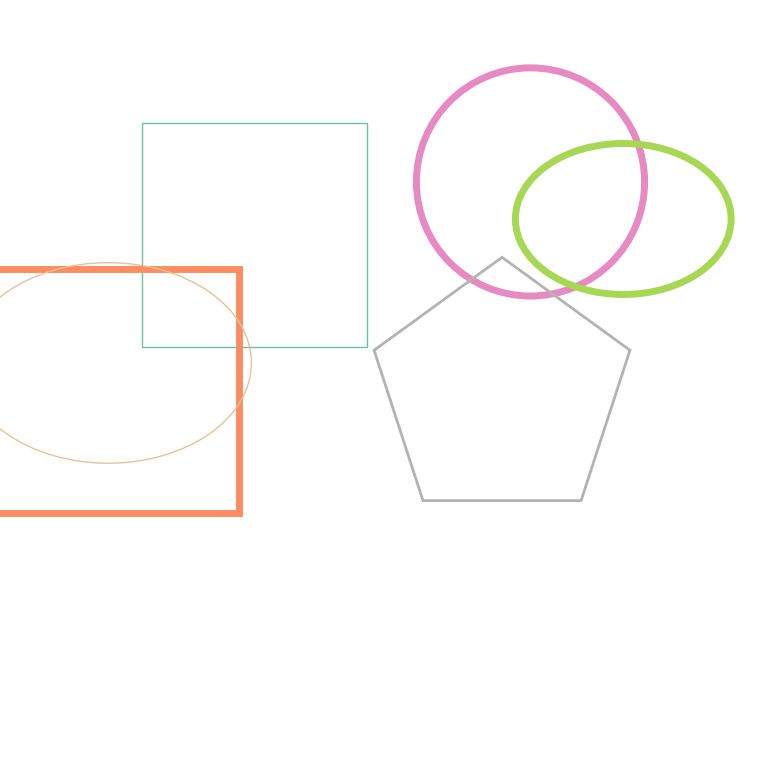[{"shape": "square", "thickness": 0.5, "radius": 0.73, "center": [0.331, 0.694]}, {"shape": "square", "thickness": 2.5, "radius": 0.79, "center": [0.152, 0.492]}, {"shape": "circle", "thickness": 2.5, "radius": 0.74, "center": [0.689, 0.764]}, {"shape": "oval", "thickness": 2.5, "radius": 0.7, "center": [0.809, 0.716]}, {"shape": "oval", "thickness": 0.5, "radius": 0.93, "center": [0.141, 0.529]}, {"shape": "pentagon", "thickness": 1, "radius": 0.87, "center": [0.652, 0.491]}]